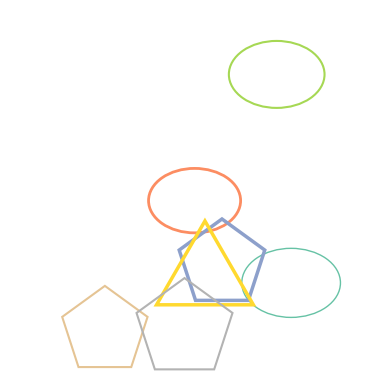[{"shape": "oval", "thickness": 1, "radius": 0.64, "center": [0.756, 0.265]}, {"shape": "oval", "thickness": 2, "radius": 0.6, "center": [0.505, 0.479]}, {"shape": "pentagon", "thickness": 2.5, "radius": 0.58, "center": [0.577, 0.314]}, {"shape": "oval", "thickness": 1.5, "radius": 0.62, "center": [0.719, 0.807]}, {"shape": "triangle", "thickness": 2.5, "radius": 0.73, "center": [0.532, 0.281]}, {"shape": "pentagon", "thickness": 1.5, "radius": 0.58, "center": [0.272, 0.141]}, {"shape": "pentagon", "thickness": 1.5, "radius": 0.66, "center": [0.479, 0.147]}]